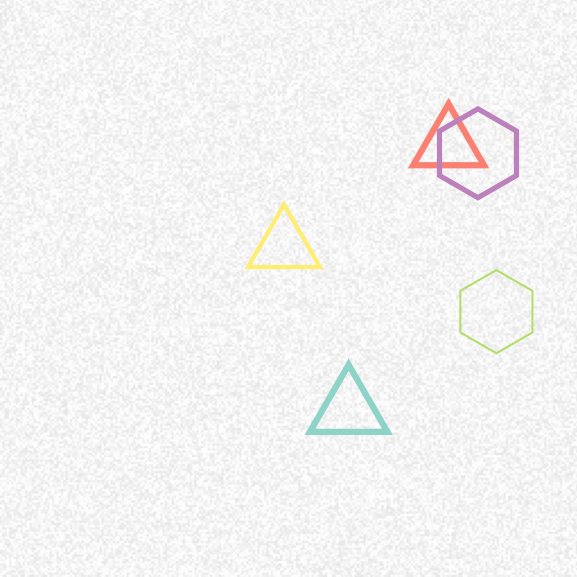[{"shape": "triangle", "thickness": 3, "radius": 0.39, "center": [0.604, 0.29]}, {"shape": "triangle", "thickness": 3, "radius": 0.35, "center": [0.777, 0.748]}, {"shape": "hexagon", "thickness": 1, "radius": 0.36, "center": [0.86, 0.459]}, {"shape": "hexagon", "thickness": 2.5, "radius": 0.38, "center": [0.828, 0.734]}, {"shape": "triangle", "thickness": 2, "radius": 0.36, "center": [0.492, 0.573]}]